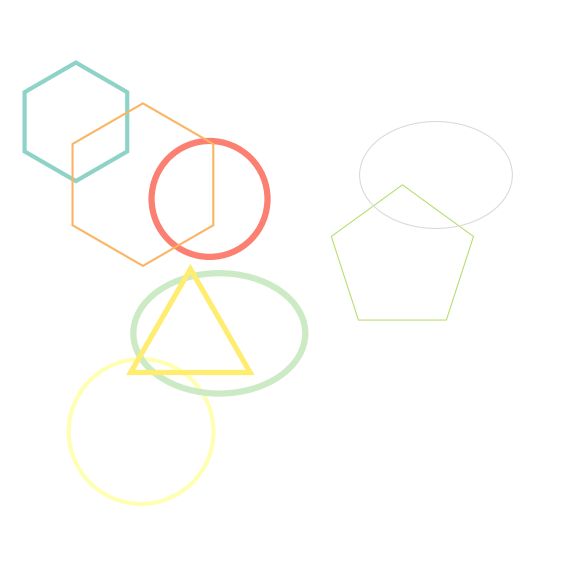[{"shape": "hexagon", "thickness": 2, "radius": 0.51, "center": [0.131, 0.788]}, {"shape": "circle", "thickness": 2, "radius": 0.63, "center": [0.244, 0.252]}, {"shape": "circle", "thickness": 3, "radius": 0.5, "center": [0.363, 0.655]}, {"shape": "hexagon", "thickness": 1, "radius": 0.7, "center": [0.247, 0.679]}, {"shape": "pentagon", "thickness": 0.5, "radius": 0.65, "center": [0.697, 0.55]}, {"shape": "oval", "thickness": 0.5, "radius": 0.66, "center": [0.755, 0.696]}, {"shape": "oval", "thickness": 3, "radius": 0.74, "center": [0.38, 0.422]}, {"shape": "triangle", "thickness": 2.5, "radius": 0.6, "center": [0.33, 0.414]}]